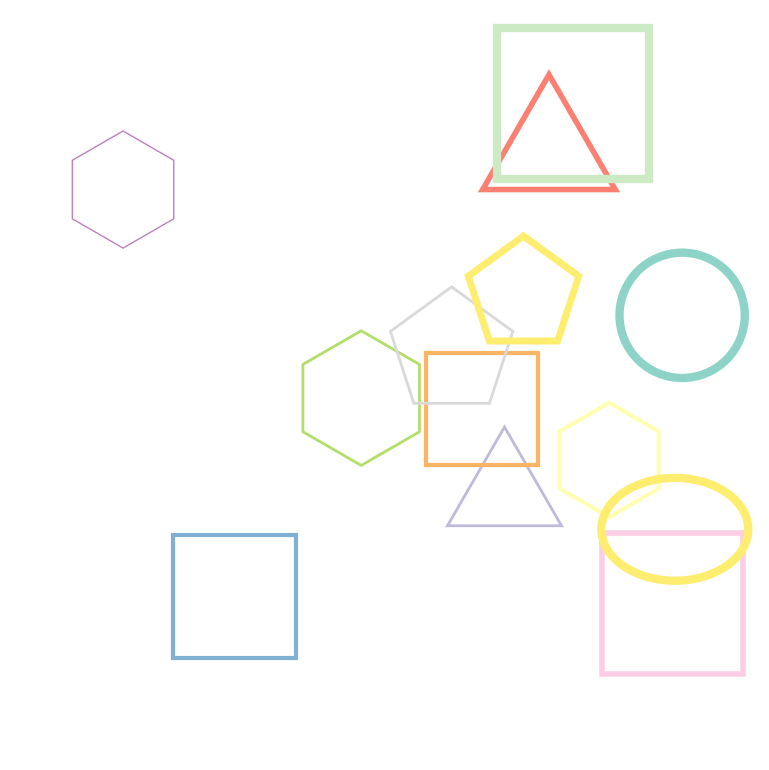[{"shape": "circle", "thickness": 3, "radius": 0.41, "center": [0.886, 0.59]}, {"shape": "hexagon", "thickness": 1.5, "radius": 0.37, "center": [0.791, 0.403]}, {"shape": "triangle", "thickness": 1, "radius": 0.43, "center": [0.655, 0.36]}, {"shape": "triangle", "thickness": 2, "radius": 0.5, "center": [0.713, 0.804]}, {"shape": "square", "thickness": 1.5, "radius": 0.4, "center": [0.304, 0.226]}, {"shape": "square", "thickness": 1.5, "radius": 0.36, "center": [0.626, 0.469]}, {"shape": "hexagon", "thickness": 1, "radius": 0.44, "center": [0.469, 0.483]}, {"shape": "square", "thickness": 2, "radius": 0.46, "center": [0.873, 0.216]}, {"shape": "pentagon", "thickness": 1, "radius": 0.42, "center": [0.587, 0.544]}, {"shape": "hexagon", "thickness": 0.5, "radius": 0.38, "center": [0.16, 0.754]}, {"shape": "square", "thickness": 3, "radius": 0.49, "center": [0.744, 0.866]}, {"shape": "pentagon", "thickness": 2.5, "radius": 0.38, "center": [0.68, 0.618]}, {"shape": "oval", "thickness": 3, "radius": 0.48, "center": [0.876, 0.313]}]